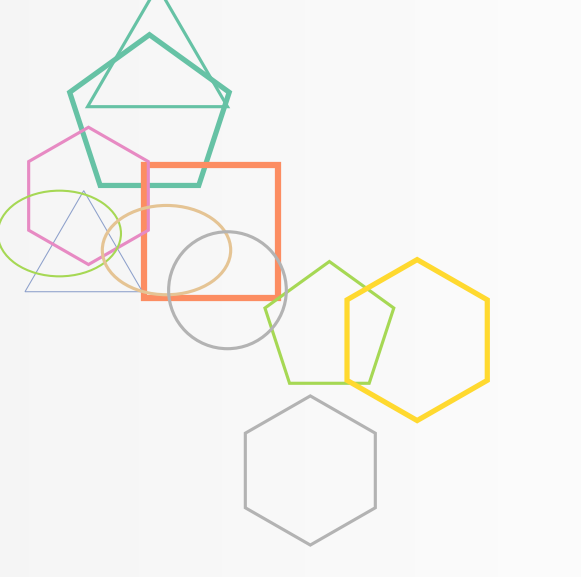[{"shape": "triangle", "thickness": 1.5, "radius": 0.69, "center": [0.271, 0.884]}, {"shape": "pentagon", "thickness": 2.5, "radius": 0.72, "center": [0.257, 0.795]}, {"shape": "square", "thickness": 3, "radius": 0.58, "center": [0.363, 0.599]}, {"shape": "triangle", "thickness": 0.5, "radius": 0.58, "center": [0.144, 0.552]}, {"shape": "hexagon", "thickness": 1.5, "radius": 0.59, "center": [0.152, 0.66]}, {"shape": "pentagon", "thickness": 1.5, "radius": 0.58, "center": [0.567, 0.43]}, {"shape": "oval", "thickness": 1, "radius": 0.53, "center": [0.102, 0.595]}, {"shape": "hexagon", "thickness": 2.5, "radius": 0.7, "center": [0.718, 0.41]}, {"shape": "oval", "thickness": 1.5, "radius": 0.55, "center": [0.286, 0.566]}, {"shape": "circle", "thickness": 1.5, "radius": 0.51, "center": [0.391, 0.497]}, {"shape": "hexagon", "thickness": 1.5, "radius": 0.65, "center": [0.534, 0.184]}]